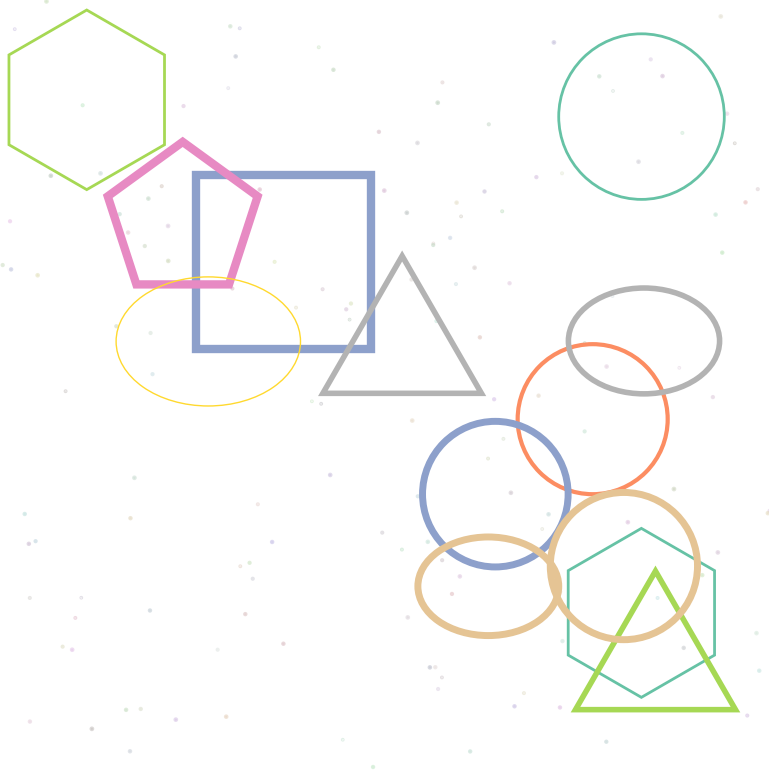[{"shape": "hexagon", "thickness": 1, "radius": 0.55, "center": [0.833, 0.204]}, {"shape": "circle", "thickness": 1, "radius": 0.54, "center": [0.833, 0.849]}, {"shape": "circle", "thickness": 1.5, "radius": 0.49, "center": [0.77, 0.456]}, {"shape": "circle", "thickness": 2.5, "radius": 0.47, "center": [0.643, 0.358]}, {"shape": "square", "thickness": 3, "radius": 0.57, "center": [0.368, 0.66]}, {"shape": "pentagon", "thickness": 3, "radius": 0.51, "center": [0.237, 0.713]}, {"shape": "triangle", "thickness": 2, "radius": 0.6, "center": [0.851, 0.138]}, {"shape": "hexagon", "thickness": 1, "radius": 0.58, "center": [0.113, 0.87]}, {"shape": "oval", "thickness": 0.5, "radius": 0.6, "center": [0.271, 0.557]}, {"shape": "oval", "thickness": 2.5, "radius": 0.46, "center": [0.634, 0.239]}, {"shape": "circle", "thickness": 2.5, "radius": 0.48, "center": [0.81, 0.265]}, {"shape": "oval", "thickness": 2, "radius": 0.49, "center": [0.836, 0.557]}, {"shape": "triangle", "thickness": 2, "radius": 0.59, "center": [0.522, 0.549]}]